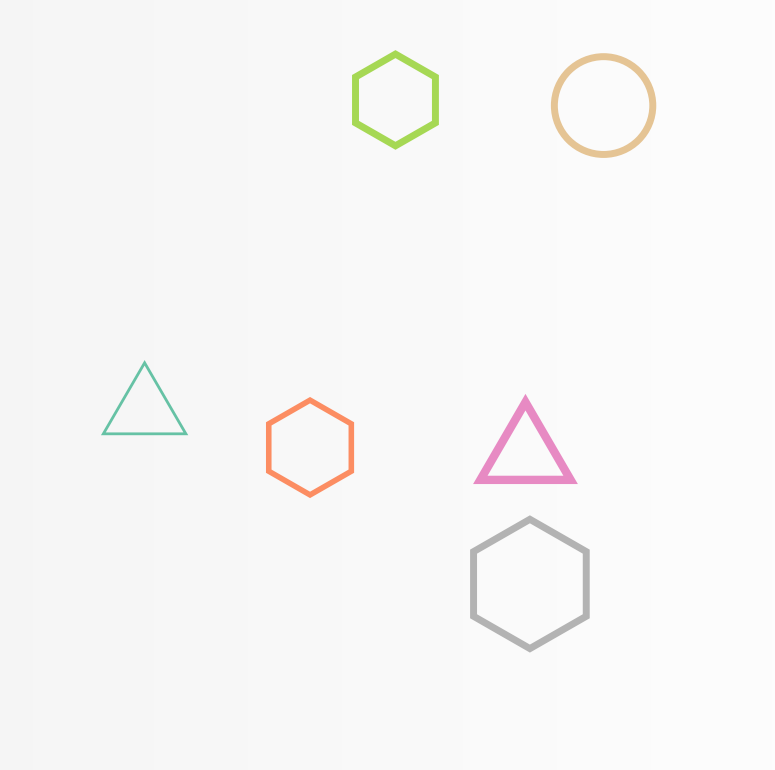[{"shape": "triangle", "thickness": 1, "radius": 0.31, "center": [0.187, 0.467]}, {"shape": "hexagon", "thickness": 2, "radius": 0.31, "center": [0.4, 0.419]}, {"shape": "triangle", "thickness": 3, "radius": 0.34, "center": [0.678, 0.41]}, {"shape": "hexagon", "thickness": 2.5, "radius": 0.3, "center": [0.51, 0.87]}, {"shape": "circle", "thickness": 2.5, "radius": 0.32, "center": [0.779, 0.863]}, {"shape": "hexagon", "thickness": 2.5, "radius": 0.42, "center": [0.684, 0.242]}]